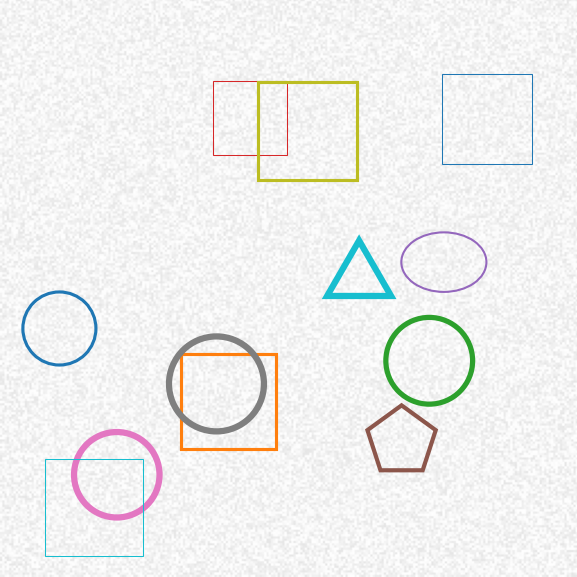[{"shape": "circle", "thickness": 1.5, "radius": 0.32, "center": [0.103, 0.43]}, {"shape": "square", "thickness": 0.5, "radius": 0.39, "center": [0.844, 0.793]}, {"shape": "square", "thickness": 1.5, "radius": 0.41, "center": [0.396, 0.304]}, {"shape": "circle", "thickness": 2.5, "radius": 0.38, "center": [0.743, 0.374]}, {"shape": "square", "thickness": 0.5, "radius": 0.32, "center": [0.432, 0.795]}, {"shape": "oval", "thickness": 1, "radius": 0.37, "center": [0.769, 0.545]}, {"shape": "pentagon", "thickness": 2, "radius": 0.31, "center": [0.695, 0.235]}, {"shape": "circle", "thickness": 3, "radius": 0.37, "center": [0.202, 0.177]}, {"shape": "circle", "thickness": 3, "radius": 0.41, "center": [0.375, 0.334]}, {"shape": "square", "thickness": 1.5, "radius": 0.43, "center": [0.532, 0.772]}, {"shape": "triangle", "thickness": 3, "radius": 0.32, "center": [0.622, 0.519]}, {"shape": "square", "thickness": 0.5, "radius": 0.42, "center": [0.163, 0.12]}]